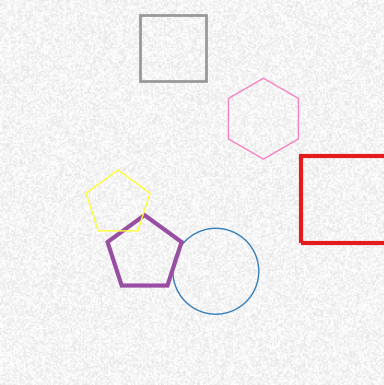[{"shape": "square", "thickness": 3, "radius": 0.57, "center": [0.896, 0.483]}, {"shape": "circle", "thickness": 1, "radius": 0.56, "center": [0.561, 0.295]}, {"shape": "pentagon", "thickness": 3, "radius": 0.51, "center": [0.375, 0.34]}, {"shape": "pentagon", "thickness": 1, "radius": 0.44, "center": [0.307, 0.471]}, {"shape": "hexagon", "thickness": 1, "radius": 0.53, "center": [0.684, 0.692]}, {"shape": "square", "thickness": 2, "radius": 0.43, "center": [0.449, 0.875]}]